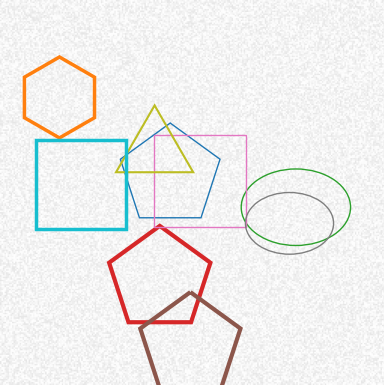[{"shape": "pentagon", "thickness": 1, "radius": 0.68, "center": [0.442, 0.544]}, {"shape": "hexagon", "thickness": 2.5, "radius": 0.53, "center": [0.154, 0.747]}, {"shape": "oval", "thickness": 1, "radius": 0.71, "center": [0.769, 0.462]}, {"shape": "pentagon", "thickness": 3, "radius": 0.69, "center": [0.415, 0.275]}, {"shape": "pentagon", "thickness": 3, "radius": 0.68, "center": [0.495, 0.104]}, {"shape": "square", "thickness": 1, "radius": 0.6, "center": [0.52, 0.53]}, {"shape": "oval", "thickness": 1, "radius": 0.57, "center": [0.752, 0.42]}, {"shape": "triangle", "thickness": 1.5, "radius": 0.58, "center": [0.402, 0.61]}, {"shape": "square", "thickness": 2.5, "radius": 0.58, "center": [0.21, 0.52]}]